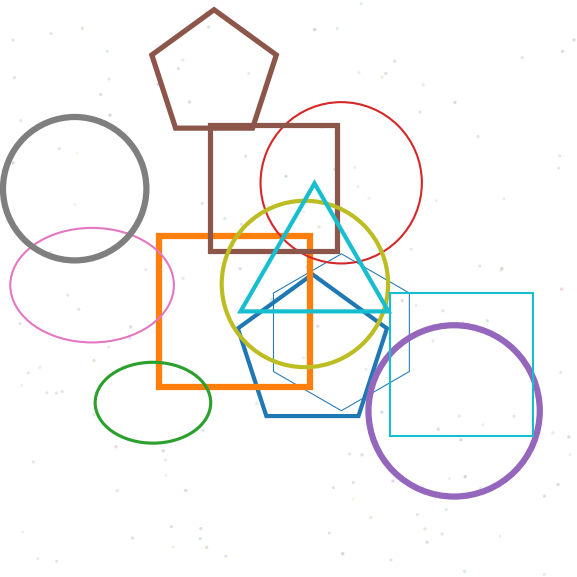[{"shape": "pentagon", "thickness": 2, "radius": 0.68, "center": [0.541, 0.388]}, {"shape": "hexagon", "thickness": 0.5, "radius": 0.68, "center": [0.591, 0.424]}, {"shape": "square", "thickness": 3, "radius": 0.65, "center": [0.406, 0.459]}, {"shape": "oval", "thickness": 1.5, "radius": 0.5, "center": [0.265, 0.302]}, {"shape": "circle", "thickness": 1, "radius": 0.7, "center": [0.591, 0.683]}, {"shape": "circle", "thickness": 3, "radius": 0.74, "center": [0.786, 0.288]}, {"shape": "square", "thickness": 2.5, "radius": 0.55, "center": [0.473, 0.674]}, {"shape": "pentagon", "thickness": 2.5, "radius": 0.57, "center": [0.371, 0.869]}, {"shape": "oval", "thickness": 1, "radius": 0.71, "center": [0.159, 0.505]}, {"shape": "circle", "thickness": 3, "radius": 0.62, "center": [0.129, 0.672]}, {"shape": "circle", "thickness": 2, "radius": 0.72, "center": [0.528, 0.507]}, {"shape": "triangle", "thickness": 2, "radius": 0.74, "center": [0.545, 0.534]}, {"shape": "square", "thickness": 1, "radius": 0.62, "center": [0.798, 0.368]}]